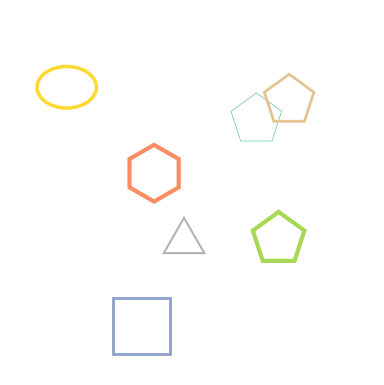[{"shape": "pentagon", "thickness": 0.5, "radius": 0.35, "center": [0.666, 0.69]}, {"shape": "hexagon", "thickness": 3, "radius": 0.37, "center": [0.4, 0.55]}, {"shape": "square", "thickness": 2, "radius": 0.37, "center": [0.367, 0.154]}, {"shape": "pentagon", "thickness": 3, "radius": 0.35, "center": [0.724, 0.379]}, {"shape": "oval", "thickness": 2.5, "radius": 0.39, "center": [0.173, 0.773]}, {"shape": "pentagon", "thickness": 2, "radius": 0.34, "center": [0.751, 0.74]}, {"shape": "triangle", "thickness": 1.5, "radius": 0.3, "center": [0.478, 0.373]}]